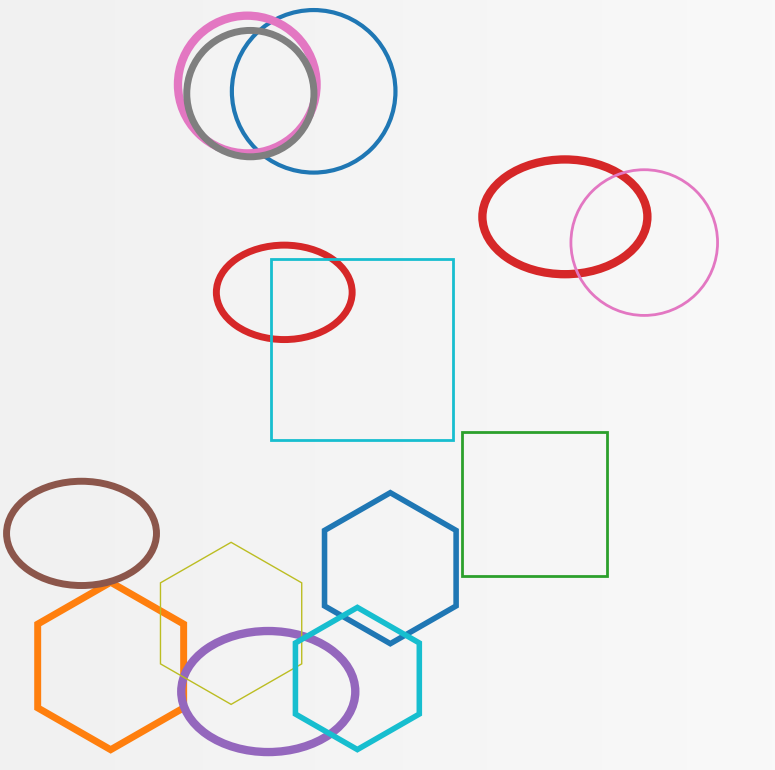[{"shape": "circle", "thickness": 1.5, "radius": 0.53, "center": [0.405, 0.881]}, {"shape": "hexagon", "thickness": 2, "radius": 0.49, "center": [0.504, 0.262]}, {"shape": "hexagon", "thickness": 2.5, "radius": 0.54, "center": [0.143, 0.135]}, {"shape": "square", "thickness": 1, "radius": 0.47, "center": [0.689, 0.346]}, {"shape": "oval", "thickness": 2.5, "radius": 0.44, "center": [0.367, 0.62]}, {"shape": "oval", "thickness": 3, "radius": 0.53, "center": [0.729, 0.718]}, {"shape": "oval", "thickness": 3, "radius": 0.56, "center": [0.346, 0.102]}, {"shape": "oval", "thickness": 2.5, "radius": 0.48, "center": [0.105, 0.307]}, {"shape": "circle", "thickness": 3, "radius": 0.45, "center": [0.319, 0.89]}, {"shape": "circle", "thickness": 1, "radius": 0.47, "center": [0.831, 0.685]}, {"shape": "circle", "thickness": 2.5, "radius": 0.41, "center": [0.323, 0.878]}, {"shape": "hexagon", "thickness": 0.5, "radius": 0.53, "center": [0.298, 0.19]}, {"shape": "square", "thickness": 1, "radius": 0.59, "center": [0.467, 0.546]}, {"shape": "hexagon", "thickness": 2, "radius": 0.46, "center": [0.461, 0.119]}]